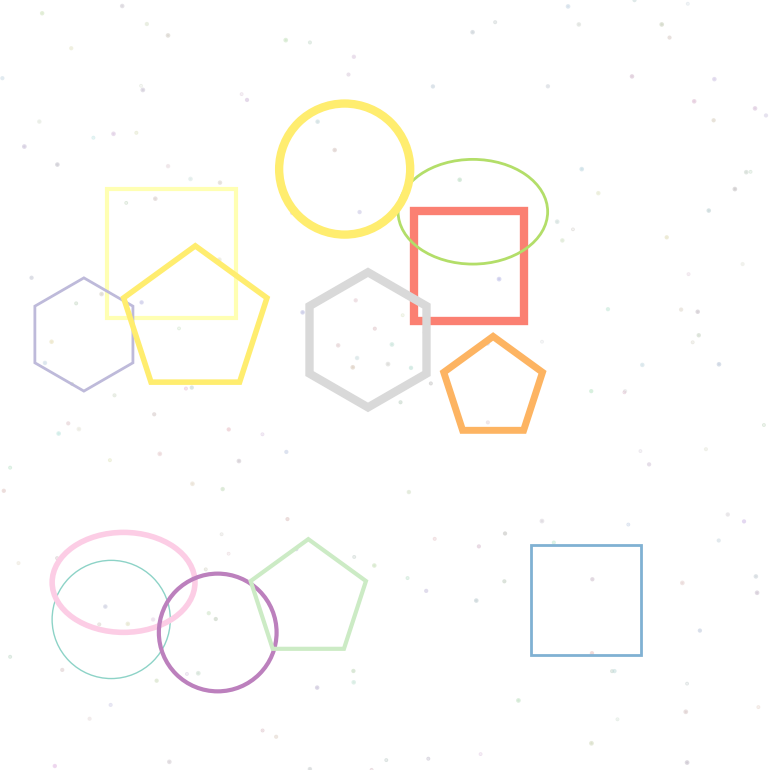[{"shape": "circle", "thickness": 0.5, "radius": 0.38, "center": [0.144, 0.196]}, {"shape": "square", "thickness": 1.5, "radius": 0.42, "center": [0.222, 0.67]}, {"shape": "hexagon", "thickness": 1, "radius": 0.37, "center": [0.109, 0.566]}, {"shape": "square", "thickness": 3, "radius": 0.36, "center": [0.61, 0.654]}, {"shape": "square", "thickness": 1, "radius": 0.36, "center": [0.761, 0.221]}, {"shape": "pentagon", "thickness": 2.5, "radius": 0.34, "center": [0.64, 0.496]}, {"shape": "oval", "thickness": 1, "radius": 0.49, "center": [0.614, 0.725]}, {"shape": "oval", "thickness": 2, "radius": 0.46, "center": [0.16, 0.244]}, {"shape": "hexagon", "thickness": 3, "radius": 0.44, "center": [0.478, 0.559]}, {"shape": "circle", "thickness": 1.5, "radius": 0.38, "center": [0.283, 0.179]}, {"shape": "pentagon", "thickness": 1.5, "radius": 0.39, "center": [0.4, 0.221]}, {"shape": "circle", "thickness": 3, "radius": 0.43, "center": [0.448, 0.78]}, {"shape": "pentagon", "thickness": 2, "radius": 0.49, "center": [0.254, 0.583]}]